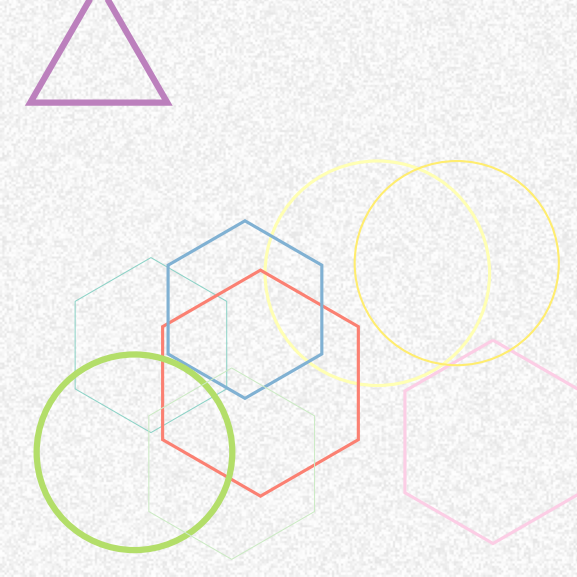[{"shape": "hexagon", "thickness": 0.5, "radius": 0.76, "center": [0.261, 0.402]}, {"shape": "circle", "thickness": 1.5, "radius": 0.97, "center": [0.653, 0.526]}, {"shape": "hexagon", "thickness": 1.5, "radius": 0.98, "center": [0.451, 0.336]}, {"shape": "hexagon", "thickness": 1.5, "radius": 0.77, "center": [0.424, 0.463]}, {"shape": "circle", "thickness": 3, "radius": 0.85, "center": [0.233, 0.216]}, {"shape": "hexagon", "thickness": 1.5, "radius": 0.88, "center": [0.854, 0.234]}, {"shape": "triangle", "thickness": 3, "radius": 0.68, "center": [0.171, 0.89]}, {"shape": "hexagon", "thickness": 0.5, "radius": 0.83, "center": [0.401, 0.196]}, {"shape": "circle", "thickness": 1, "radius": 0.88, "center": [0.791, 0.544]}]